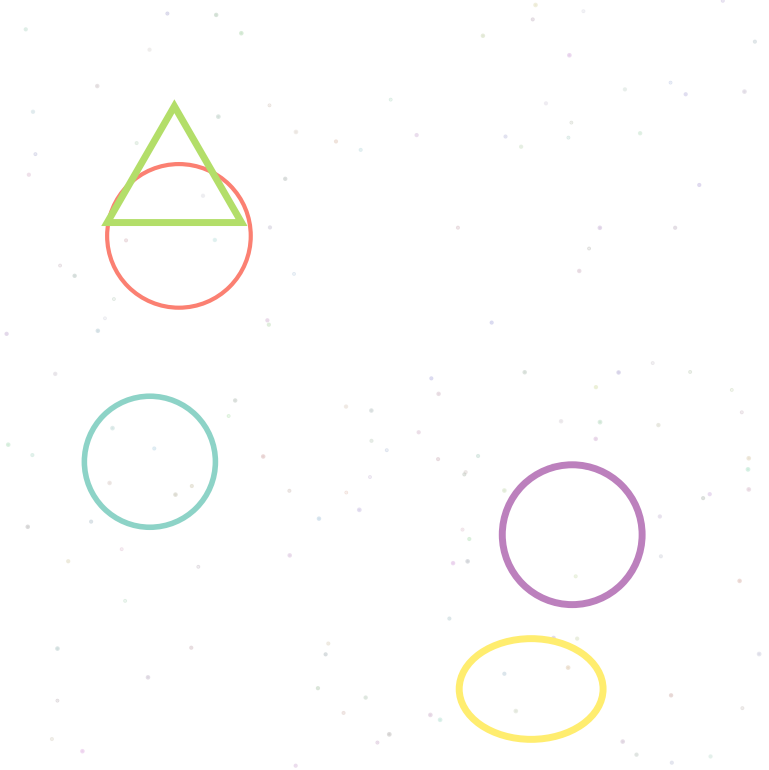[{"shape": "circle", "thickness": 2, "radius": 0.43, "center": [0.195, 0.4]}, {"shape": "circle", "thickness": 1.5, "radius": 0.47, "center": [0.232, 0.694]}, {"shape": "triangle", "thickness": 2.5, "radius": 0.5, "center": [0.226, 0.761]}, {"shape": "circle", "thickness": 2.5, "radius": 0.45, "center": [0.743, 0.306]}, {"shape": "oval", "thickness": 2.5, "radius": 0.47, "center": [0.69, 0.105]}]